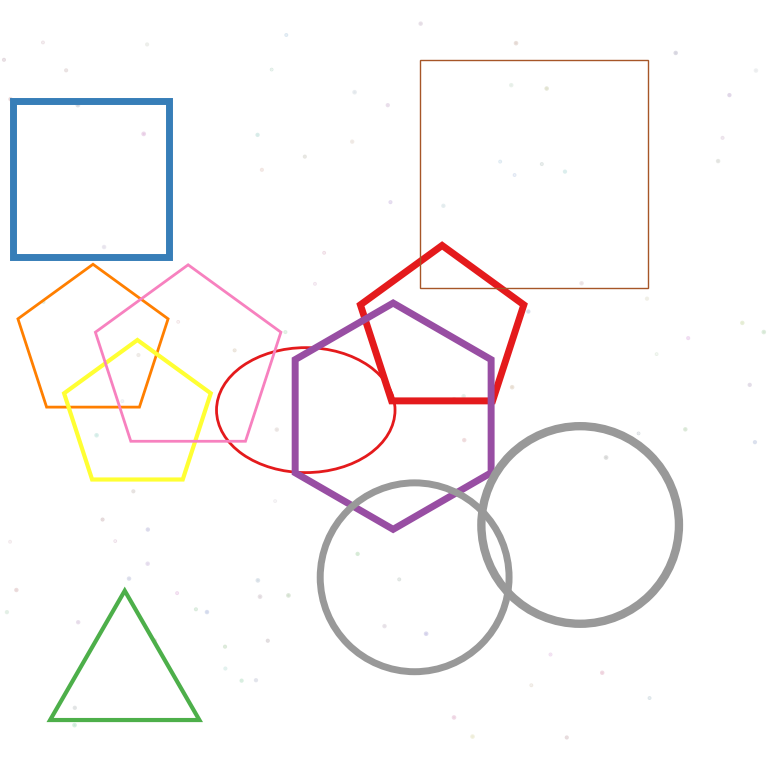[{"shape": "pentagon", "thickness": 2.5, "radius": 0.56, "center": [0.574, 0.57]}, {"shape": "oval", "thickness": 1, "radius": 0.58, "center": [0.397, 0.467]}, {"shape": "square", "thickness": 2.5, "radius": 0.51, "center": [0.118, 0.767]}, {"shape": "triangle", "thickness": 1.5, "radius": 0.56, "center": [0.162, 0.121]}, {"shape": "hexagon", "thickness": 2.5, "radius": 0.73, "center": [0.511, 0.459]}, {"shape": "pentagon", "thickness": 1, "radius": 0.51, "center": [0.121, 0.554]}, {"shape": "pentagon", "thickness": 1.5, "radius": 0.5, "center": [0.178, 0.458]}, {"shape": "square", "thickness": 0.5, "radius": 0.74, "center": [0.694, 0.774]}, {"shape": "pentagon", "thickness": 1, "radius": 0.63, "center": [0.244, 0.529]}, {"shape": "circle", "thickness": 3, "radius": 0.64, "center": [0.753, 0.318]}, {"shape": "circle", "thickness": 2.5, "radius": 0.61, "center": [0.538, 0.25]}]